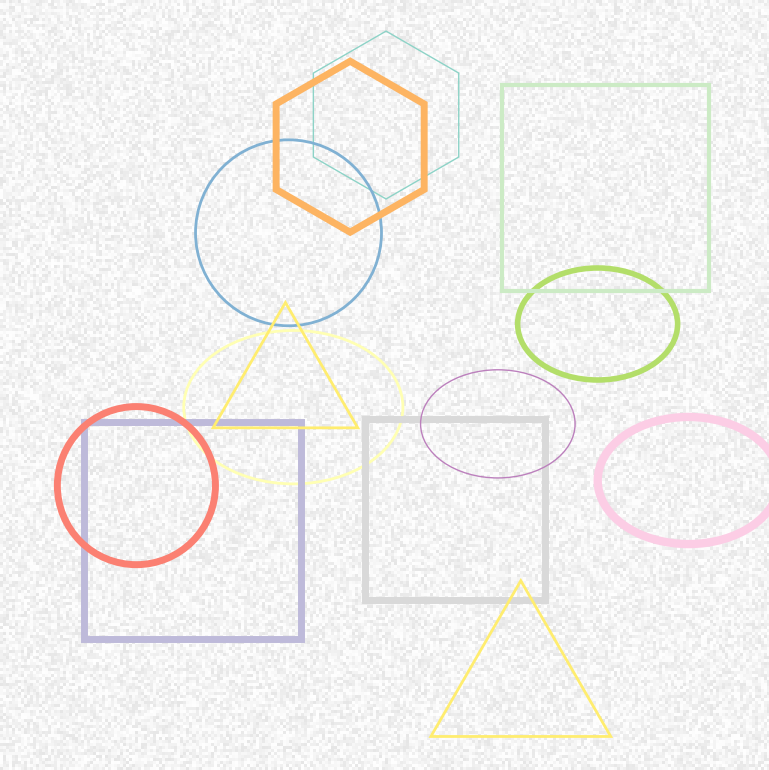[{"shape": "hexagon", "thickness": 0.5, "radius": 0.55, "center": [0.501, 0.851]}, {"shape": "oval", "thickness": 1, "radius": 0.71, "center": [0.381, 0.471]}, {"shape": "square", "thickness": 2.5, "radius": 0.7, "center": [0.25, 0.311]}, {"shape": "circle", "thickness": 2.5, "radius": 0.51, "center": [0.177, 0.369]}, {"shape": "circle", "thickness": 1, "radius": 0.6, "center": [0.375, 0.698]}, {"shape": "hexagon", "thickness": 2.5, "radius": 0.56, "center": [0.455, 0.809]}, {"shape": "oval", "thickness": 2, "radius": 0.52, "center": [0.776, 0.579]}, {"shape": "oval", "thickness": 3, "radius": 0.59, "center": [0.894, 0.376]}, {"shape": "square", "thickness": 2.5, "radius": 0.59, "center": [0.591, 0.338]}, {"shape": "oval", "thickness": 0.5, "radius": 0.5, "center": [0.647, 0.45]}, {"shape": "square", "thickness": 1.5, "radius": 0.67, "center": [0.786, 0.756]}, {"shape": "triangle", "thickness": 1, "radius": 0.54, "center": [0.371, 0.499]}, {"shape": "triangle", "thickness": 1, "radius": 0.67, "center": [0.676, 0.111]}]